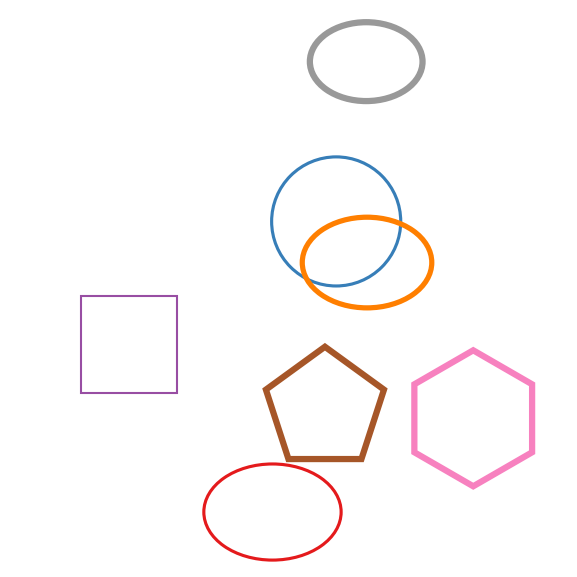[{"shape": "oval", "thickness": 1.5, "radius": 0.59, "center": [0.472, 0.112]}, {"shape": "circle", "thickness": 1.5, "radius": 0.56, "center": [0.582, 0.616]}, {"shape": "square", "thickness": 1, "radius": 0.42, "center": [0.223, 0.403]}, {"shape": "oval", "thickness": 2.5, "radius": 0.56, "center": [0.636, 0.545]}, {"shape": "pentagon", "thickness": 3, "radius": 0.54, "center": [0.563, 0.291]}, {"shape": "hexagon", "thickness": 3, "radius": 0.59, "center": [0.819, 0.275]}, {"shape": "oval", "thickness": 3, "radius": 0.49, "center": [0.634, 0.892]}]